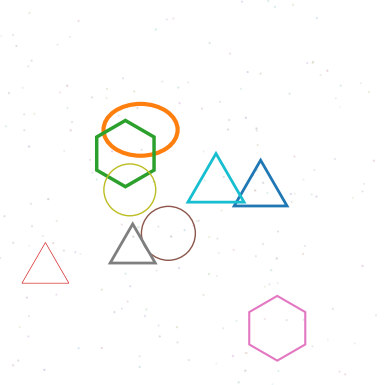[{"shape": "triangle", "thickness": 2, "radius": 0.4, "center": [0.677, 0.505]}, {"shape": "oval", "thickness": 3, "radius": 0.48, "center": [0.365, 0.663]}, {"shape": "hexagon", "thickness": 2.5, "radius": 0.43, "center": [0.326, 0.601]}, {"shape": "triangle", "thickness": 0.5, "radius": 0.35, "center": [0.118, 0.3]}, {"shape": "circle", "thickness": 1, "radius": 0.35, "center": [0.437, 0.394]}, {"shape": "hexagon", "thickness": 1.5, "radius": 0.42, "center": [0.72, 0.147]}, {"shape": "triangle", "thickness": 2, "radius": 0.34, "center": [0.345, 0.351]}, {"shape": "circle", "thickness": 1, "radius": 0.34, "center": [0.337, 0.507]}, {"shape": "triangle", "thickness": 2, "radius": 0.42, "center": [0.561, 0.517]}]